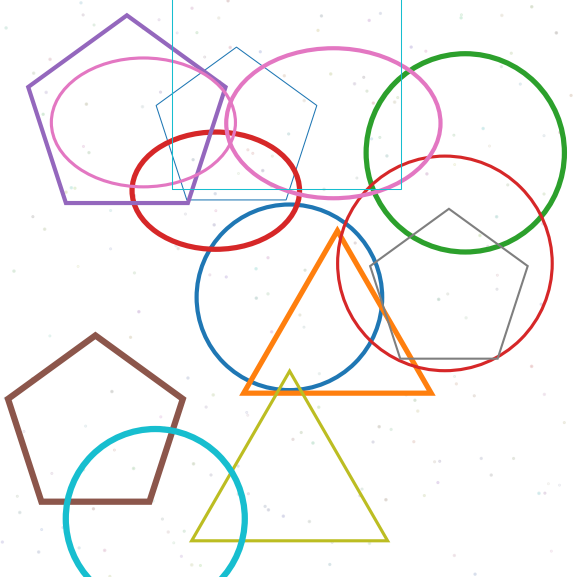[{"shape": "pentagon", "thickness": 0.5, "radius": 0.73, "center": [0.409, 0.771]}, {"shape": "circle", "thickness": 2, "radius": 0.8, "center": [0.501, 0.484]}, {"shape": "triangle", "thickness": 2.5, "radius": 0.94, "center": [0.584, 0.412]}, {"shape": "circle", "thickness": 2.5, "radius": 0.86, "center": [0.806, 0.734]}, {"shape": "circle", "thickness": 1.5, "radius": 0.93, "center": [0.77, 0.543]}, {"shape": "oval", "thickness": 2.5, "radius": 0.73, "center": [0.374, 0.669]}, {"shape": "pentagon", "thickness": 2, "radius": 0.9, "center": [0.22, 0.793]}, {"shape": "pentagon", "thickness": 3, "radius": 0.8, "center": [0.165, 0.259]}, {"shape": "oval", "thickness": 1.5, "radius": 0.8, "center": [0.248, 0.787]}, {"shape": "oval", "thickness": 2, "radius": 0.93, "center": [0.577, 0.786]}, {"shape": "pentagon", "thickness": 1, "radius": 0.72, "center": [0.777, 0.494]}, {"shape": "triangle", "thickness": 1.5, "radius": 0.98, "center": [0.502, 0.161]}, {"shape": "circle", "thickness": 3, "radius": 0.77, "center": [0.269, 0.101]}, {"shape": "square", "thickness": 0.5, "radius": 0.99, "center": [0.497, 0.869]}]